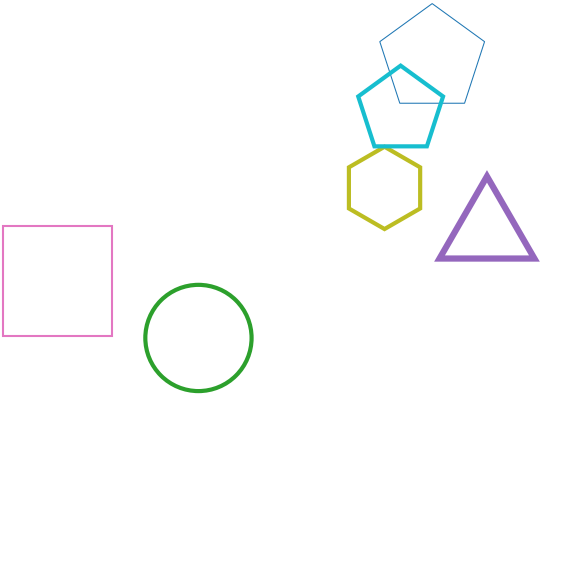[{"shape": "pentagon", "thickness": 0.5, "radius": 0.48, "center": [0.748, 0.898]}, {"shape": "circle", "thickness": 2, "radius": 0.46, "center": [0.344, 0.414]}, {"shape": "triangle", "thickness": 3, "radius": 0.47, "center": [0.843, 0.599]}, {"shape": "square", "thickness": 1, "radius": 0.47, "center": [0.1, 0.513]}, {"shape": "hexagon", "thickness": 2, "radius": 0.36, "center": [0.666, 0.674]}, {"shape": "pentagon", "thickness": 2, "radius": 0.39, "center": [0.694, 0.808]}]